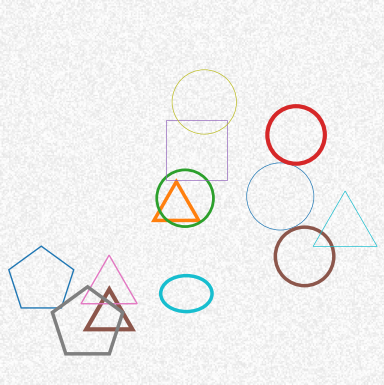[{"shape": "circle", "thickness": 0.5, "radius": 0.44, "center": [0.728, 0.49]}, {"shape": "pentagon", "thickness": 1, "radius": 0.44, "center": [0.107, 0.272]}, {"shape": "triangle", "thickness": 2.5, "radius": 0.34, "center": [0.458, 0.461]}, {"shape": "circle", "thickness": 2, "radius": 0.37, "center": [0.481, 0.485]}, {"shape": "circle", "thickness": 3, "radius": 0.37, "center": [0.769, 0.649]}, {"shape": "square", "thickness": 0.5, "radius": 0.39, "center": [0.51, 0.611]}, {"shape": "triangle", "thickness": 3, "radius": 0.35, "center": [0.284, 0.179]}, {"shape": "circle", "thickness": 2.5, "radius": 0.38, "center": [0.791, 0.334]}, {"shape": "triangle", "thickness": 1, "radius": 0.42, "center": [0.283, 0.253]}, {"shape": "pentagon", "thickness": 2.5, "radius": 0.48, "center": [0.227, 0.159]}, {"shape": "circle", "thickness": 0.5, "radius": 0.42, "center": [0.531, 0.735]}, {"shape": "oval", "thickness": 2.5, "radius": 0.33, "center": [0.484, 0.237]}, {"shape": "triangle", "thickness": 0.5, "radius": 0.48, "center": [0.896, 0.408]}]